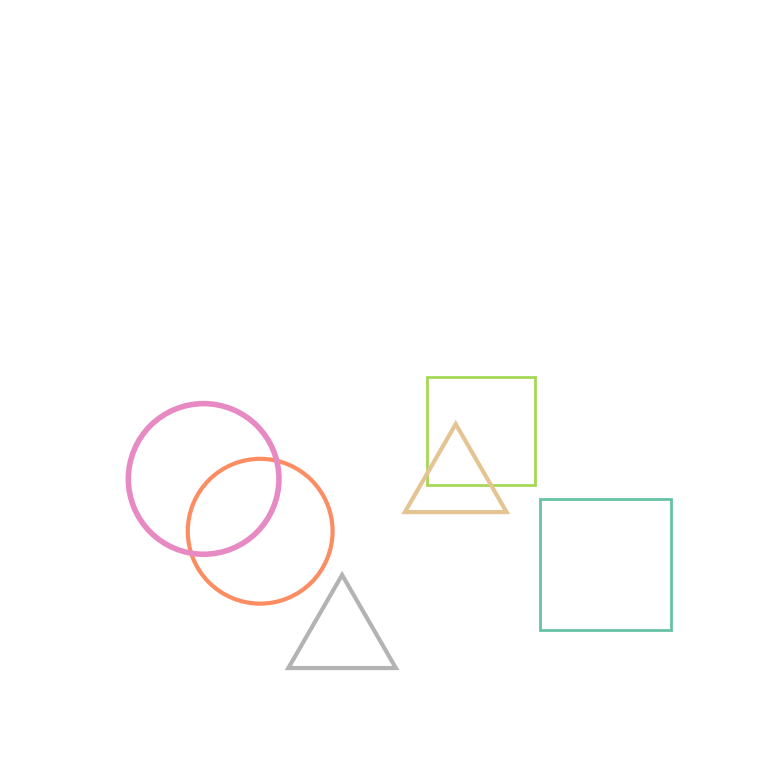[{"shape": "square", "thickness": 1, "radius": 0.43, "center": [0.786, 0.267]}, {"shape": "circle", "thickness": 1.5, "radius": 0.47, "center": [0.338, 0.31]}, {"shape": "circle", "thickness": 2, "radius": 0.49, "center": [0.264, 0.378]}, {"shape": "square", "thickness": 1, "radius": 0.35, "center": [0.625, 0.44]}, {"shape": "triangle", "thickness": 1.5, "radius": 0.38, "center": [0.592, 0.373]}, {"shape": "triangle", "thickness": 1.5, "radius": 0.4, "center": [0.444, 0.173]}]